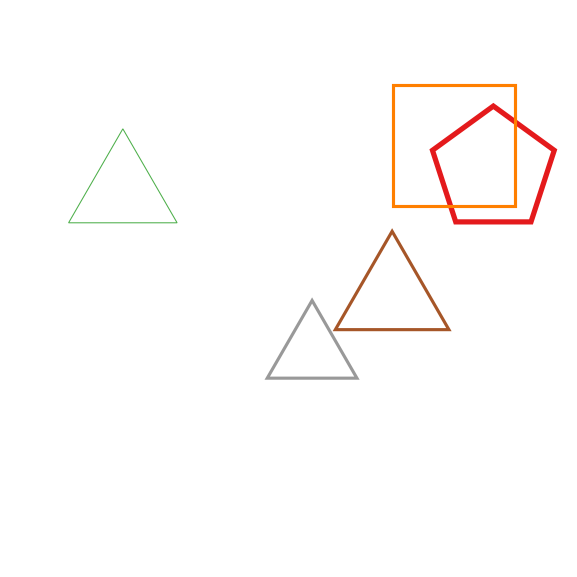[{"shape": "pentagon", "thickness": 2.5, "radius": 0.55, "center": [0.854, 0.705]}, {"shape": "triangle", "thickness": 0.5, "radius": 0.54, "center": [0.213, 0.668]}, {"shape": "square", "thickness": 1.5, "radius": 0.53, "center": [0.786, 0.747]}, {"shape": "triangle", "thickness": 1.5, "radius": 0.57, "center": [0.679, 0.485]}, {"shape": "triangle", "thickness": 1.5, "radius": 0.45, "center": [0.54, 0.389]}]